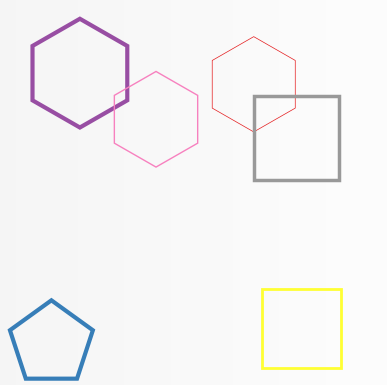[{"shape": "hexagon", "thickness": 0.5, "radius": 0.62, "center": [0.655, 0.781]}, {"shape": "pentagon", "thickness": 3, "radius": 0.56, "center": [0.133, 0.107]}, {"shape": "hexagon", "thickness": 3, "radius": 0.71, "center": [0.206, 0.81]}, {"shape": "square", "thickness": 2, "radius": 0.51, "center": [0.778, 0.148]}, {"shape": "hexagon", "thickness": 1, "radius": 0.62, "center": [0.403, 0.69]}, {"shape": "square", "thickness": 2.5, "radius": 0.55, "center": [0.765, 0.642]}]